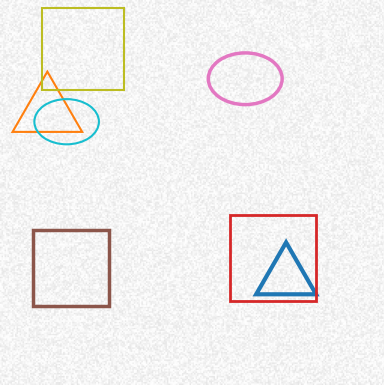[{"shape": "triangle", "thickness": 3, "radius": 0.45, "center": [0.743, 0.281]}, {"shape": "triangle", "thickness": 1.5, "radius": 0.52, "center": [0.123, 0.71]}, {"shape": "square", "thickness": 2, "radius": 0.56, "center": [0.709, 0.329]}, {"shape": "square", "thickness": 2.5, "radius": 0.5, "center": [0.184, 0.304]}, {"shape": "oval", "thickness": 2.5, "radius": 0.48, "center": [0.637, 0.795]}, {"shape": "square", "thickness": 1.5, "radius": 0.53, "center": [0.216, 0.873]}, {"shape": "oval", "thickness": 1.5, "radius": 0.42, "center": [0.173, 0.684]}]